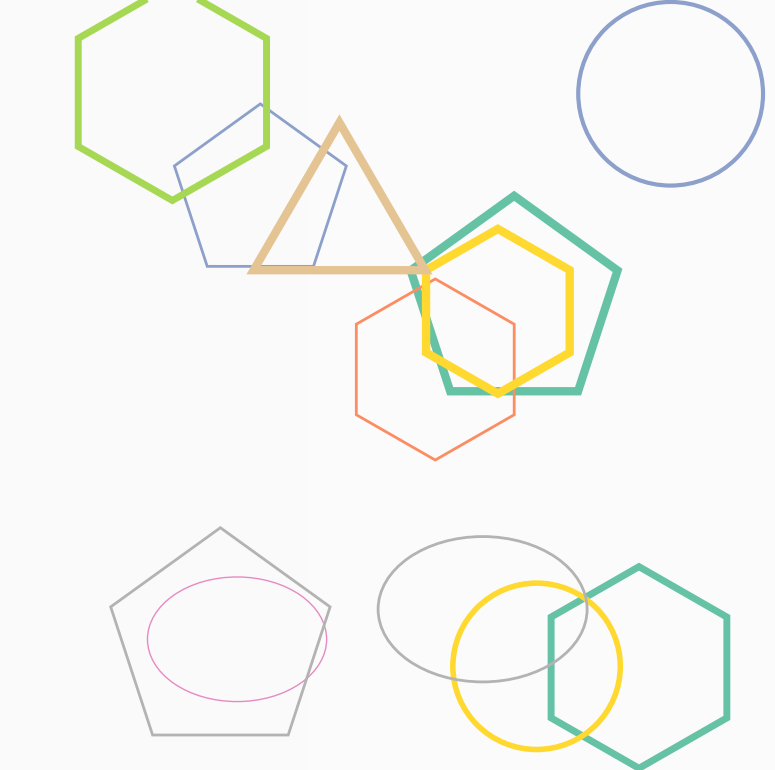[{"shape": "pentagon", "thickness": 3, "radius": 0.7, "center": [0.663, 0.605]}, {"shape": "hexagon", "thickness": 2.5, "radius": 0.65, "center": [0.825, 0.133]}, {"shape": "hexagon", "thickness": 1, "radius": 0.59, "center": [0.562, 0.52]}, {"shape": "pentagon", "thickness": 1, "radius": 0.58, "center": [0.336, 0.748]}, {"shape": "circle", "thickness": 1.5, "radius": 0.6, "center": [0.865, 0.878]}, {"shape": "oval", "thickness": 0.5, "radius": 0.58, "center": [0.306, 0.17]}, {"shape": "hexagon", "thickness": 2.5, "radius": 0.7, "center": [0.222, 0.88]}, {"shape": "hexagon", "thickness": 3, "radius": 0.54, "center": [0.642, 0.596]}, {"shape": "circle", "thickness": 2, "radius": 0.54, "center": [0.692, 0.135]}, {"shape": "triangle", "thickness": 3, "radius": 0.64, "center": [0.438, 0.713]}, {"shape": "pentagon", "thickness": 1, "radius": 0.74, "center": [0.284, 0.166]}, {"shape": "oval", "thickness": 1, "radius": 0.67, "center": [0.623, 0.209]}]